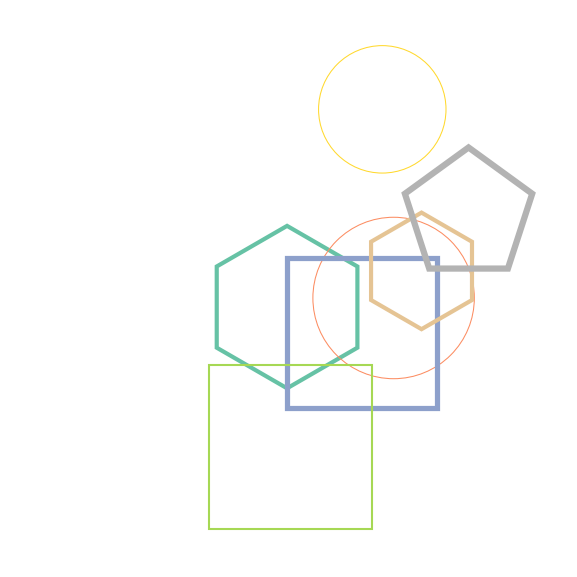[{"shape": "hexagon", "thickness": 2, "radius": 0.7, "center": [0.497, 0.467]}, {"shape": "circle", "thickness": 0.5, "radius": 0.7, "center": [0.682, 0.483]}, {"shape": "square", "thickness": 2.5, "radius": 0.65, "center": [0.627, 0.423]}, {"shape": "square", "thickness": 1, "radius": 0.71, "center": [0.503, 0.225]}, {"shape": "circle", "thickness": 0.5, "radius": 0.55, "center": [0.662, 0.81]}, {"shape": "hexagon", "thickness": 2, "radius": 0.5, "center": [0.73, 0.53]}, {"shape": "pentagon", "thickness": 3, "radius": 0.58, "center": [0.811, 0.628]}]